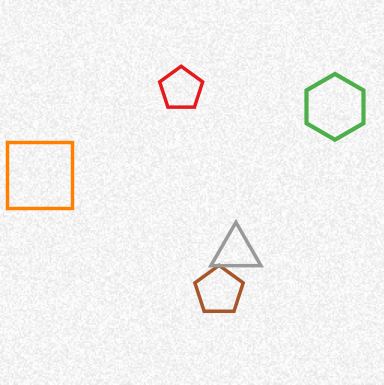[{"shape": "pentagon", "thickness": 2.5, "radius": 0.29, "center": [0.471, 0.769]}, {"shape": "hexagon", "thickness": 3, "radius": 0.43, "center": [0.87, 0.722]}, {"shape": "square", "thickness": 2.5, "radius": 0.43, "center": [0.103, 0.546]}, {"shape": "pentagon", "thickness": 2.5, "radius": 0.33, "center": [0.569, 0.245]}, {"shape": "triangle", "thickness": 2.5, "radius": 0.38, "center": [0.613, 0.347]}]